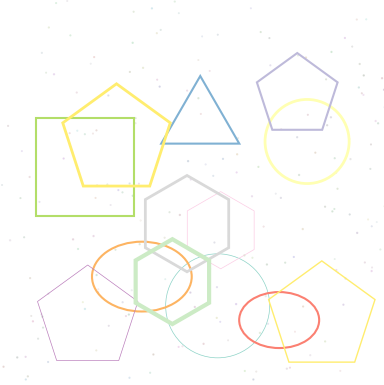[{"shape": "circle", "thickness": 0.5, "radius": 0.68, "center": [0.565, 0.206]}, {"shape": "circle", "thickness": 2, "radius": 0.55, "center": [0.798, 0.632]}, {"shape": "pentagon", "thickness": 1.5, "radius": 0.55, "center": [0.772, 0.752]}, {"shape": "oval", "thickness": 1.5, "radius": 0.52, "center": [0.725, 0.169]}, {"shape": "triangle", "thickness": 1.5, "radius": 0.59, "center": [0.52, 0.685]}, {"shape": "oval", "thickness": 1.5, "radius": 0.65, "center": [0.368, 0.282]}, {"shape": "square", "thickness": 1.5, "radius": 0.63, "center": [0.221, 0.566]}, {"shape": "hexagon", "thickness": 0.5, "radius": 0.5, "center": [0.573, 0.402]}, {"shape": "hexagon", "thickness": 2, "radius": 0.63, "center": [0.486, 0.419]}, {"shape": "pentagon", "thickness": 0.5, "radius": 0.69, "center": [0.228, 0.175]}, {"shape": "hexagon", "thickness": 3, "radius": 0.55, "center": [0.448, 0.269]}, {"shape": "pentagon", "thickness": 1, "radius": 0.73, "center": [0.836, 0.177]}, {"shape": "pentagon", "thickness": 2, "radius": 0.73, "center": [0.303, 0.635]}]